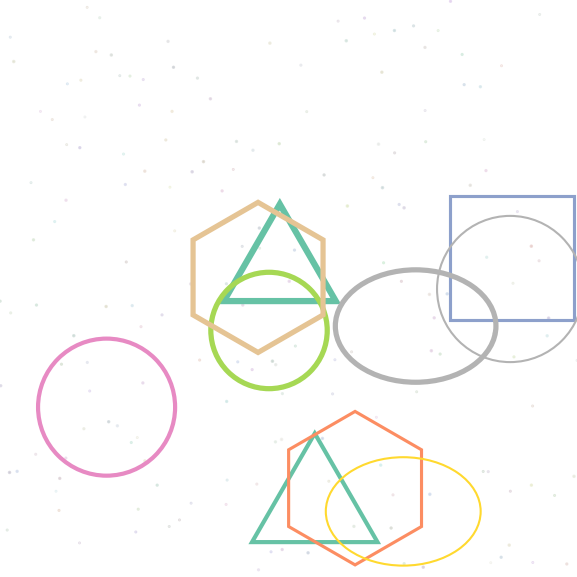[{"shape": "triangle", "thickness": 2, "radius": 0.63, "center": [0.545, 0.123]}, {"shape": "triangle", "thickness": 3, "radius": 0.56, "center": [0.485, 0.534]}, {"shape": "hexagon", "thickness": 1.5, "radius": 0.66, "center": [0.615, 0.154]}, {"shape": "square", "thickness": 1.5, "radius": 0.54, "center": [0.887, 0.552]}, {"shape": "circle", "thickness": 2, "radius": 0.59, "center": [0.185, 0.294]}, {"shape": "circle", "thickness": 2.5, "radius": 0.5, "center": [0.466, 0.427]}, {"shape": "oval", "thickness": 1, "radius": 0.67, "center": [0.698, 0.114]}, {"shape": "hexagon", "thickness": 2.5, "radius": 0.65, "center": [0.447, 0.519]}, {"shape": "oval", "thickness": 2.5, "radius": 0.7, "center": [0.72, 0.435]}, {"shape": "circle", "thickness": 1, "radius": 0.63, "center": [0.883, 0.499]}]